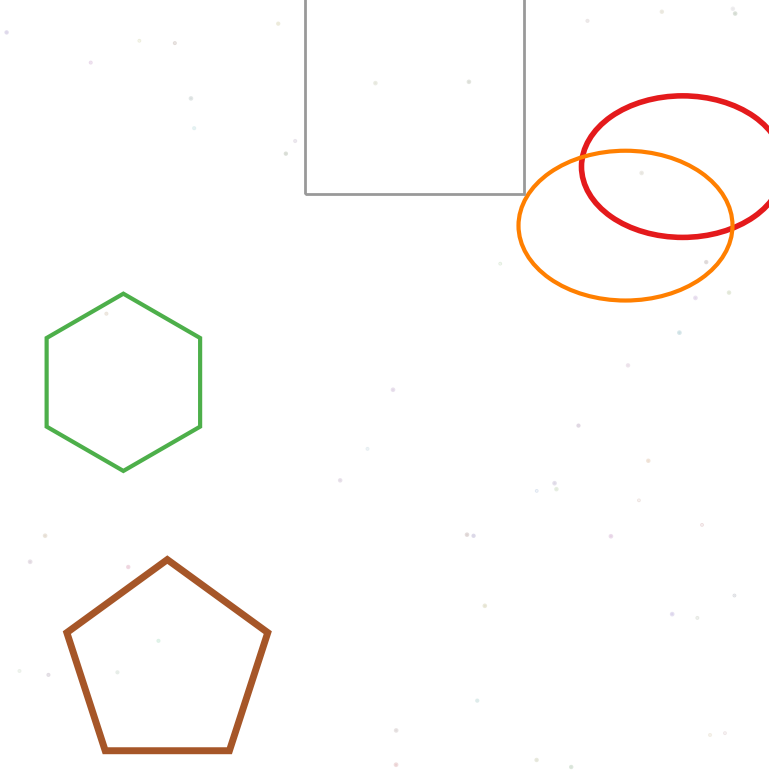[{"shape": "oval", "thickness": 2, "radius": 0.66, "center": [0.886, 0.784]}, {"shape": "hexagon", "thickness": 1.5, "radius": 0.58, "center": [0.16, 0.503]}, {"shape": "oval", "thickness": 1.5, "radius": 0.69, "center": [0.812, 0.707]}, {"shape": "pentagon", "thickness": 2.5, "radius": 0.69, "center": [0.217, 0.136]}, {"shape": "square", "thickness": 1, "radius": 0.71, "center": [0.539, 0.891]}]